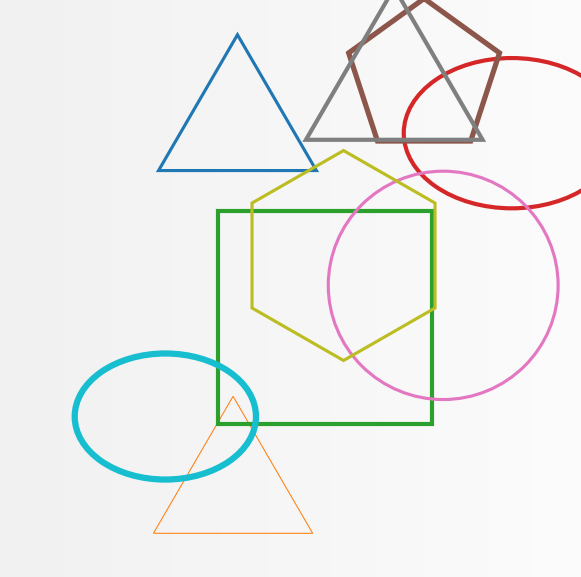[{"shape": "triangle", "thickness": 1.5, "radius": 0.78, "center": [0.409, 0.782]}, {"shape": "triangle", "thickness": 0.5, "radius": 0.79, "center": [0.401, 0.155]}, {"shape": "square", "thickness": 2, "radius": 0.92, "center": [0.559, 0.449]}, {"shape": "oval", "thickness": 2, "radius": 0.93, "center": [0.88, 0.769]}, {"shape": "pentagon", "thickness": 2.5, "radius": 0.68, "center": [0.73, 0.865]}, {"shape": "circle", "thickness": 1.5, "radius": 0.99, "center": [0.762, 0.505]}, {"shape": "triangle", "thickness": 2, "radius": 0.88, "center": [0.678, 0.845]}, {"shape": "hexagon", "thickness": 1.5, "radius": 0.91, "center": [0.591, 0.557]}, {"shape": "oval", "thickness": 3, "radius": 0.78, "center": [0.284, 0.278]}]